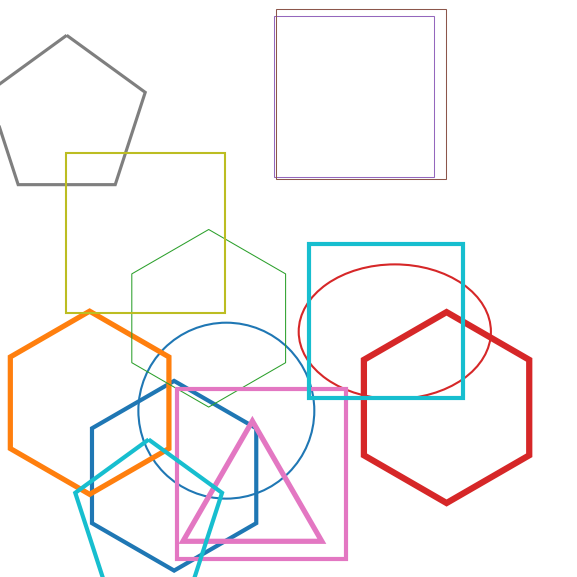[{"shape": "hexagon", "thickness": 2, "radius": 0.82, "center": [0.302, 0.175]}, {"shape": "circle", "thickness": 1, "radius": 0.76, "center": [0.392, 0.288]}, {"shape": "hexagon", "thickness": 2.5, "radius": 0.79, "center": [0.155, 0.302]}, {"shape": "hexagon", "thickness": 0.5, "radius": 0.77, "center": [0.361, 0.448]}, {"shape": "hexagon", "thickness": 3, "radius": 0.83, "center": [0.773, 0.293]}, {"shape": "oval", "thickness": 1, "radius": 0.83, "center": [0.684, 0.425]}, {"shape": "square", "thickness": 0.5, "radius": 0.7, "center": [0.613, 0.832]}, {"shape": "square", "thickness": 0.5, "radius": 0.74, "center": [0.625, 0.836]}, {"shape": "triangle", "thickness": 2.5, "radius": 0.69, "center": [0.437, 0.131]}, {"shape": "square", "thickness": 2, "radius": 0.73, "center": [0.453, 0.178]}, {"shape": "pentagon", "thickness": 1.5, "radius": 0.71, "center": [0.115, 0.795]}, {"shape": "square", "thickness": 1, "radius": 0.69, "center": [0.252, 0.595]}, {"shape": "square", "thickness": 2, "radius": 0.67, "center": [0.668, 0.443]}, {"shape": "pentagon", "thickness": 2, "radius": 0.67, "center": [0.257, 0.104]}]